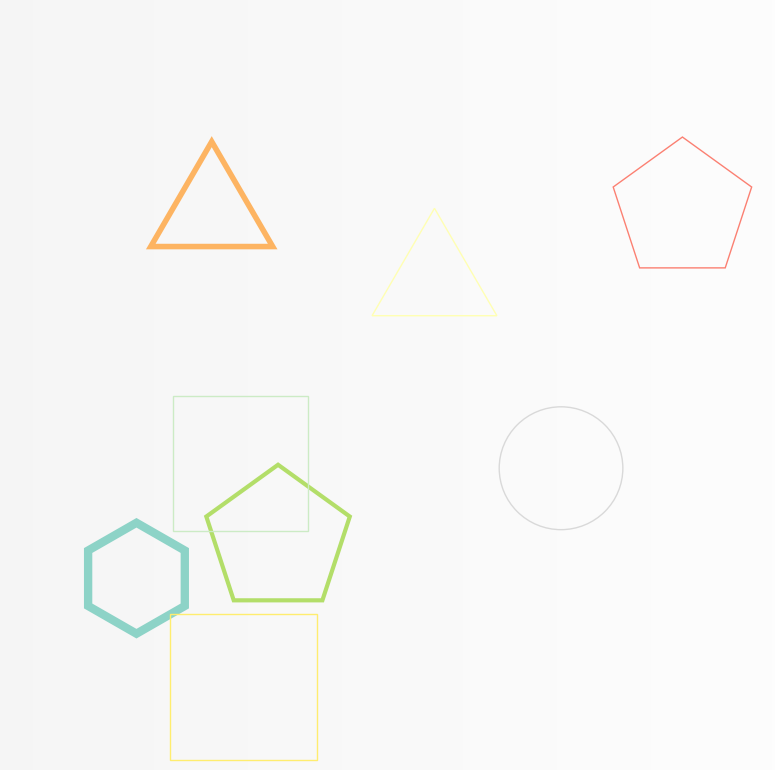[{"shape": "hexagon", "thickness": 3, "radius": 0.36, "center": [0.176, 0.249]}, {"shape": "triangle", "thickness": 0.5, "radius": 0.46, "center": [0.561, 0.637]}, {"shape": "pentagon", "thickness": 0.5, "radius": 0.47, "center": [0.881, 0.728]}, {"shape": "triangle", "thickness": 2, "radius": 0.45, "center": [0.273, 0.725]}, {"shape": "pentagon", "thickness": 1.5, "radius": 0.49, "center": [0.359, 0.299]}, {"shape": "circle", "thickness": 0.5, "radius": 0.4, "center": [0.724, 0.392]}, {"shape": "square", "thickness": 0.5, "radius": 0.44, "center": [0.31, 0.398]}, {"shape": "square", "thickness": 0.5, "radius": 0.47, "center": [0.314, 0.108]}]